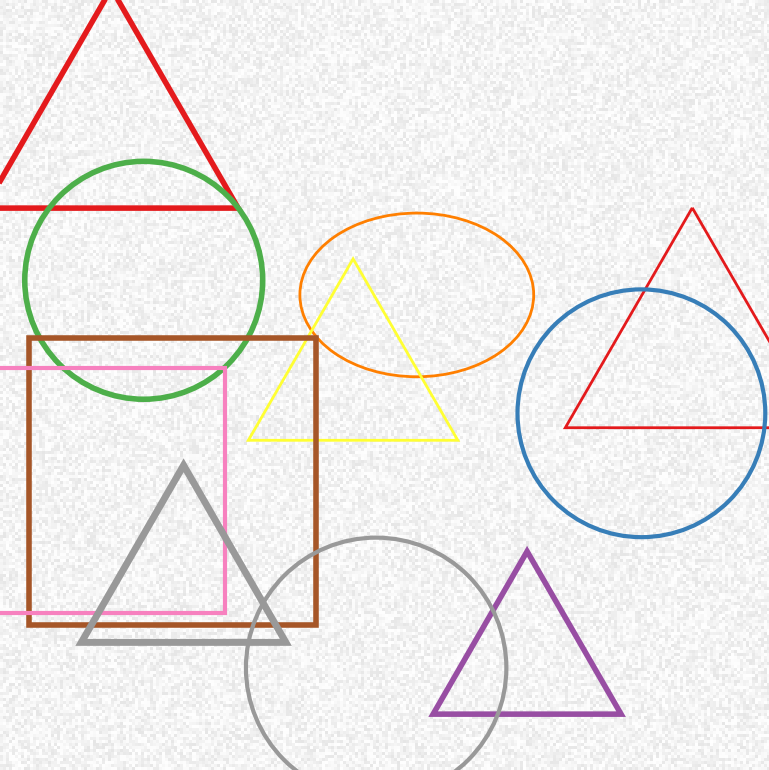[{"shape": "triangle", "thickness": 1, "radius": 0.95, "center": [0.899, 0.54]}, {"shape": "triangle", "thickness": 2, "radius": 0.95, "center": [0.145, 0.825]}, {"shape": "circle", "thickness": 1.5, "radius": 0.8, "center": [0.833, 0.463]}, {"shape": "circle", "thickness": 2, "radius": 0.77, "center": [0.187, 0.636]}, {"shape": "triangle", "thickness": 2, "radius": 0.7, "center": [0.685, 0.143]}, {"shape": "oval", "thickness": 1, "radius": 0.76, "center": [0.541, 0.617]}, {"shape": "triangle", "thickness": 1, "radius": 0.79, "center": [0.459, 0.507]}, {"shape": "square", "thickness": 2, "radius": 0.93, "center": [0.225, 0.375]}, {"shape": "square", "thickness": 1.5, "radius": 0.79, "center": [0.134, 0.363]}, {"shape": "circle", "thickness": 1.5, "radius": 0.85, "center": [0.489, 0.133]}, {"shape": "triangle", "thickness": 2.5, "radius": 0.77, "center": [0.238, 0.242]}]